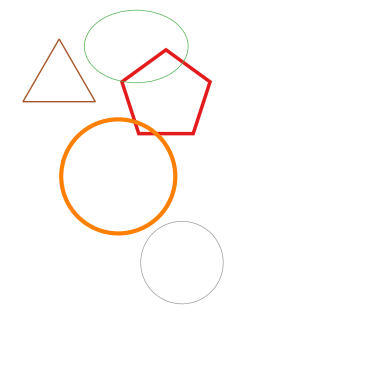[{"shape": "pentagon", "thickness": 2.5, "radius": 0.6, "center": [0.431, 0.75]}, {"shape": "oval", "thickness": 0.5, "radius": 0.67, "center": [0.354, 0.879]}, {"shape": "circle", "thickness": 3, "radius": 0.74, "center": [0.307, 0.542]}, {"shape": "triangle", "thickness": 1, "radius": 0.54, "center": [0.154, 0.79]}, {"shape": "circle", "thickness": 0.5, "radius": 0.54, "center": [0.473, 0.318]}]